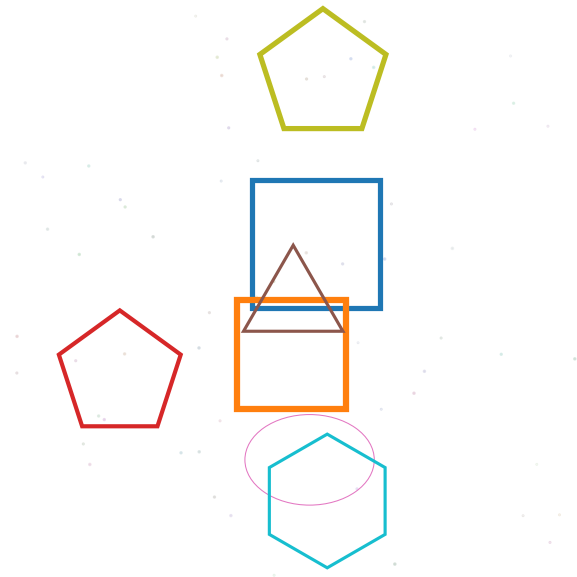[{"shape": "square", "thickness": 2.5, "radius": 0.55, "center": [0.548, 0.577]}, {"shape": "square", "thickness": 3, "radius": 0.47, "center": [0.505, 0.385]}, {"shape": "pentagon", "thickness": 2, "radius": 0.55, "center": [0.207, 0.351]}, {"shape": "triangle", "thickness": 1.5, "radius": 0.5, "center": [0.508, 0.475]}, {"shape": "oval", "thickness": 0.5, "radius": 0.56, "center": [0.536, 0.203]}, {"shape": "pentagon", "thickness": 2.5, "radius": 0.57, "center": [0.559, 0.869]}, {"shape": "hexagon", "thickness": 1.5, "radius": 0.58, "center": [0.567, 0.132]}]